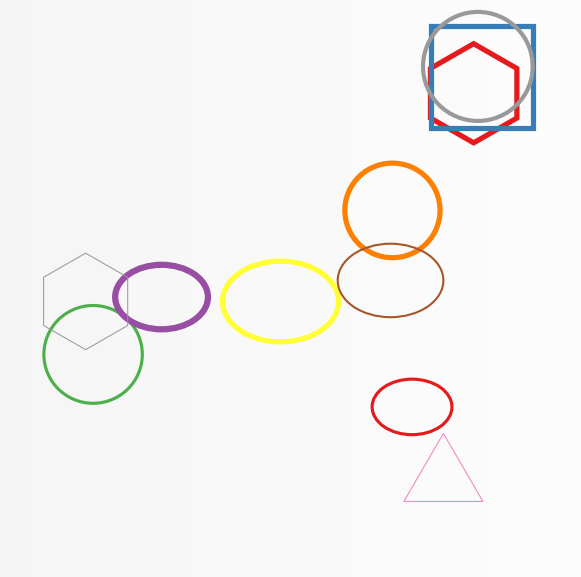[{"shape": "hexagon", "thickness": 2.5, "radius": 0.43, "center": [0.815, 0.838]}, {"shape": "oval", "thickness": 1.5, "radius": 0.34, "center": [0.709, 0.295]}, {"shape": "square", "thickness": 2.5, "radius": 0.44, "center": [0.829, 0.866]}, {"shape": "circle", "thickness": 1.5, "radius": 0.42, "center": [0.16, 0.385]}, {"shape": "oval", "thickness": 3, "radius": 0.4, "center": [0.278, 0.485]}, {"shape": "circle", "thickness": 2.5, "radius": 0.41, "center": [0.675, 0.635]}, {"shape": "oval", "thickness": 2.5, "radius": 0.5, "center": [0.483, 0.477]}, {"shape": "oval", "thickness": 1, "radius": 0.45, "center": [0.672, 0.514]}, {"shape": "triangle", "thickness": 0.5, "radius": 0.39, "center": [0.763, 0.17]}, {"shape": "hexagon", "thickness": 0.5, "radius": 0.42, "center": [0.147, 0.477]}, {"shape": "circle", "thickness": 2, "radius": 0.47, "center": [0.822, 0.884]}]